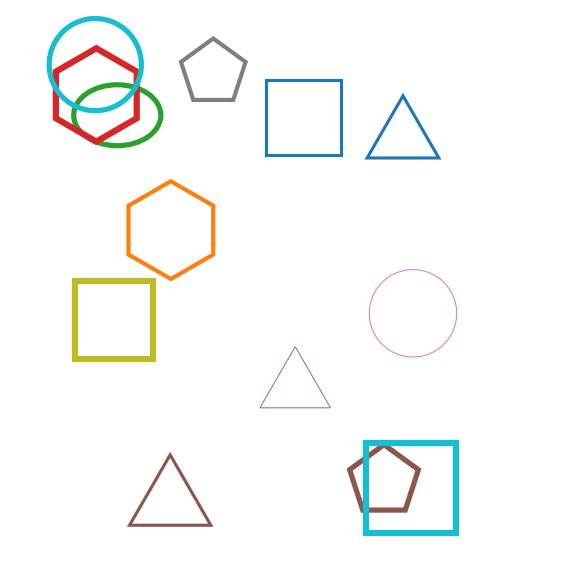[{"shape": "triangle", "thickness": 1.5, "radius": 0.36, "center": [0.698, 0.761]}, {"shape": "square", "thickness": 1.5, "radius": 0.32, "center": [0.525, 0.795]}, {"shape": "hexagon", "thickness": 2, "radius": 0.42, "center": [0.296, 0.601]}, {"shape": "oval", "thickness": 2.5, "radius": 0.38, "center": [0.203, 0.8]}, {"shape": "hexagon", "thickness": 3, "radius": 0.4, "center": [0.167, 0.835]}, {"shape": "triangle", "thickness": 0.5, "radius": 0.35, "center": [0.511, 0.328]}, {"shape": "pentagon", "thickness": 2.5, "radius": 0.31, "center": [0.665, 0.167]}, {"shape": "triangle", "thickness": 1.5, "radius": 0.41, "center": [0.295, 0.13]}, {"shape": "circle", "thickness": 0.5, "radius": 0.38, "center": [0.715, 0.457]}, {"shape": "pentagon", "thickness": 2, "radius": 0.29, "center": [0.369, 0.874]}, {"shape": "square", "thickness": 3, "radius": 0.34, "center": [0.197, 0.445]}, {"shape": "square", "thickness": 3, "radius": 0.39, "center": [0.712, 0.154]}, {"shape": "circle", "thickness": 2.5, "radius": 0.4, "center": [0.165, 0.887]}]